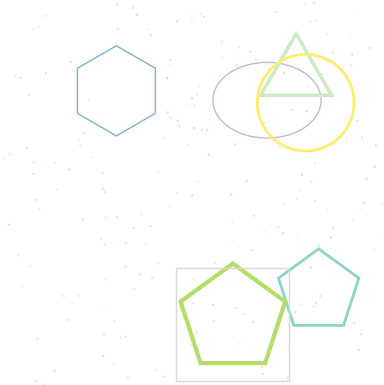[{"shape": "pentagon", "thickness": 2, "radius": 0.55, "center": [0.828, 0.244]}, {"shape": "oval", "thickness": 1, "radius": 0.7, "center": [0.694, 0.74]}, {"shape": "hexagon", "thickness": 1, "radius": 0.59, "center": [0.302, 0.764]}, {"shape": "pentagon", "thickness": 3, "radius": 0.71, "center": [0.605, 0.173]}, {"shape": "square", "thickness": 1, "radius": 0.73, "center": [0.605, 0.157]}, {"shape": "triangle", "thickness": 2.5, "radius": 0.53, "center": [0.769, 0.806]}, {"shape": "circle", "thickness": 2, "radius": 0.63, "center": [0.794, 0.733]}]